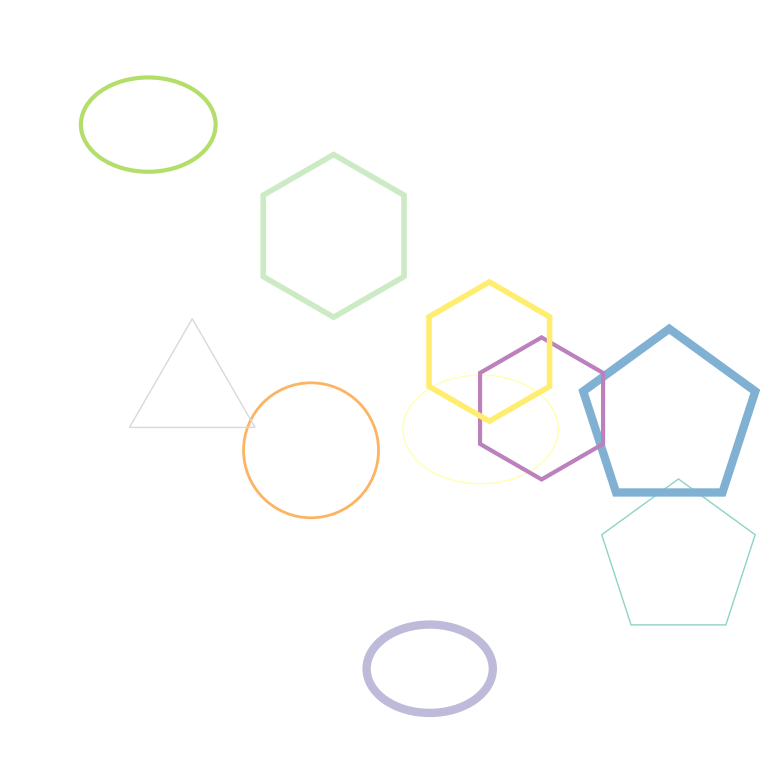[{"shape": "pentagon", "thickness": 0.5, "radius": 0.52, "center": [0.881, 0.273]}, {"shape": "oval", "thickness": 0.5, "radius": 0.5, "center": [0.624, 0.442]}, {"shape": "oval", "thickness": 3, "radius": 0.41, "center": [0.558, 0.132]}, {"shape": "pentagon", "thickness": 3, "radius": 0.59, "center": [0.869, 0.455]}, {"shape": "circle", "thickness": 1, "radius": 0.44, "center": [0.404, 0.415]}, {"shape": "oval", "thickness": 1.5, "radius": 0.44, "center": [0.193, 0.838]}, {"shape": "triangle", "thickness": 0.5, "radius": 0.47, "center": [0.25, 0.492]}, {"shape": "hexagon", "thickness": 1.5, "radius": 0.46, "center": [0.703, 0.47]}, {"shape": "hexagon", "thickness": 2, "radius": 0.53, "center": [0.433, 0.694]}, {"shape": "hexagon", "thickness": 2, "radius": 0.45, "center": [0.635, 0.543]}]